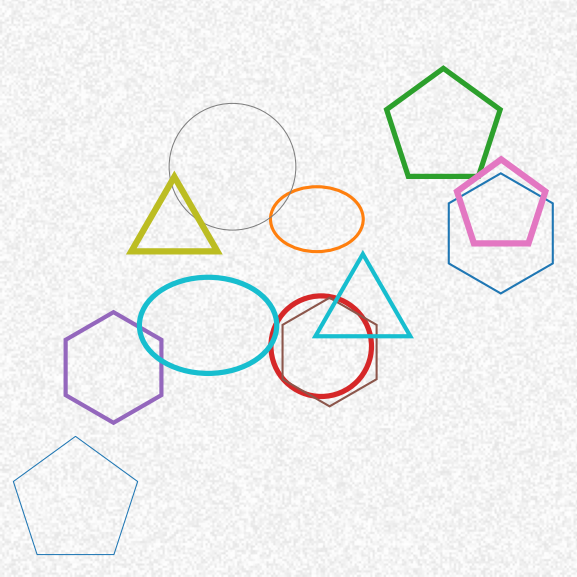[{"shape": "pentagon", "thickness": 0.5, "radius": 0.57, "center": [0.131, 0.13]}, {"shape": "hexagon", "thickness": 1, "radius": 0.52, "center": [0.867, 0.595]}, {"shape": "oval", "thickness": 1.5, "radius": 0.4, "center": [0.549, 0.62]}, {"shape": "pentagon", "thickness": 2.5, "radius": 0.52, "center": [0.768, 0.777]}, {"shape": "circle", "thickness": 2.5, "radius": 0.44, "center": [0.556, 0.4]}, {"shape": "hexagon", "thickness": 2, "radius": 0.48, "center": [0.197, 0.363]}, {"shape": "hexagon", "thickness": 1, "radius": 0.47, "center": [0.571, 0.39]}, {"shape": "pentagon", "thickness": 3, "radius": 0.4, "center": [0.868, 0.643]}, {"shape": "circle", "thickness": 0.5, "radius": 0.55, "center": [0.403, 0.71]}, {"shape": "triangle", "thickness": 3, "radius": 0.43, "center": [0.302, 0.607]}, {"shape": "triangle", "thickness": 2, "radius": 0.47, "center": [0.628, 0.464]}, {"shape": "oval", "thickness": 2.5, "radius": 0.59, "center": [0.36, 0.436]}]